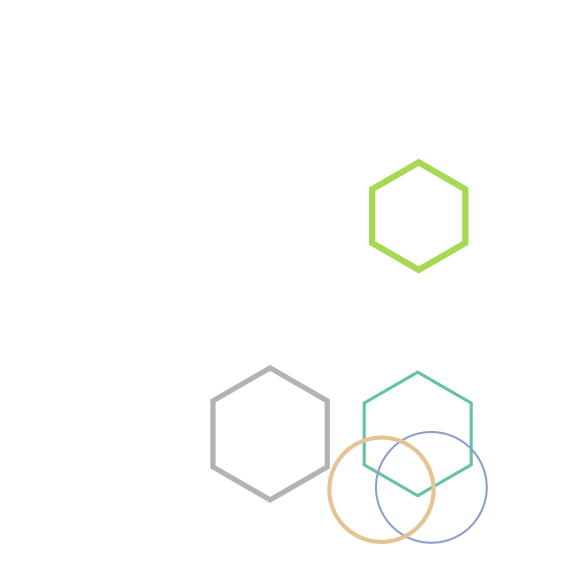[{"shape": "hexagon", "thickness": 1.5, "radius": 0.53, "center": [0.723, 0.248]}, {"shape": "circle", "thickness": 1, "radius": 0.48, "center": [0.747, 0.155]}, {"shape": "hexagon", "thickness": 3, "radius": 0.47, "center": [0.725, 0.625]}, {"shape": "circle", "thickness": 2, "radius": 0.45, "center": [0.661, 0.151]}, {"shape": "hexagon", "thickness": 2.5, "radius": 0.57, "center": [0.468, 0.248]}]